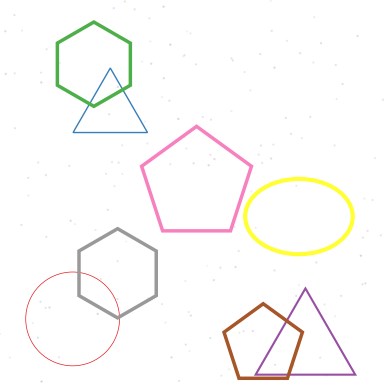[{"shape": "circle", "thickness": 0.5, "radius": 0.61, "center": [0.189, 0.172]}, {"shape": "triangle", "thickness": 1, "radius": 0.56, "center": [0.286, 0.712]}, {"shape": "hexagon", "thickness": 2.5, "radius": 0.55, "center": [0.244, 0.833]}, {"shape": "triangle", "thickness": 1.5, "radius": 0.75, "center": [0.793, 0.102]}, {"shape": "oval", "thickness": 3, "radius": 0.7, "center": [0.776, 0.437]}, {"shape": "pentagon", "thickness": 2.5, "radius": 0.54, "center": [0.684, 0.104]}, {"shape": "pentagon", "thickness": 2.5, "radius": 0.75, "center": [0.511, 0.522]}, {"shape": "hexagon", "thickness": 2.5, "radius": 0.58, "center": [0.306, 0.29]}]